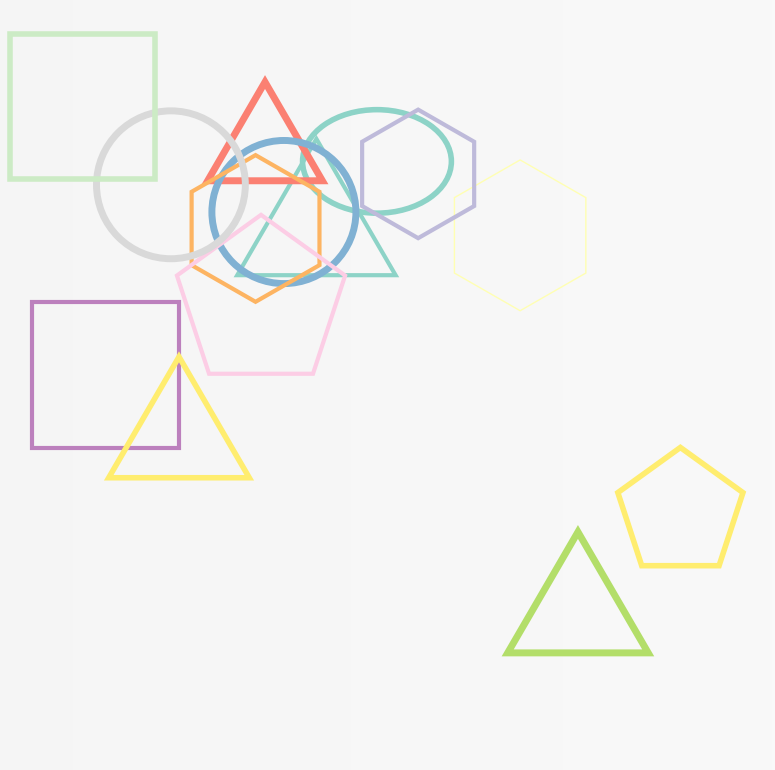[{"shape": "oval", "thickness": 2, "radius": 0.48, "center": [0.486, 0.79]}, {"shape": "triangle", "thickness": 1.5, "radius": 0.59, "center": [0.408, 0.702]}, {"shape": "hexagon", "thickness": 0.5, "radius": 0.49, "center": [0.671, 0.694]}, {"shape": "hexagon", "thickness": 1.5, "radius": 0.42, "center": [0.54, 0.774]}, {"shape": "triangle", "thickness": 2.5, "radius": 0.43, "center": [0.342, 0.808]}, {"shape": "circle", "thickness": 2.5, "radius": 0.46, "center": [0.366, 0.725]}, {"shape": "hexagon", "thickness": 1.5, "radius": 0.48, "center": [0.33, 0.703]}, {"shape": "triangle", "thickness": 2.5, "radius": 0.52, "center": [0.746, 0.204]}, {"shape": "pentagon", "thickness": 1.5, "radius": 0.57, "center": [0.337, 0.607]}, {"shape": "circle", "thickness": 2.5, "radius": 0.48, "center": [0.221, 0.76]}, {"shape": "square", "thickness": 1.5, "radius": 0.47, "center": [0.136, 0.513]}, {"shape": "square", "thickness": 2, "radius": 0.47, "center": [0.106, 0.862]}, {"shape": "pentagon", "thickness": 2, "radius": 0.42, "center": [0.878, 0.334]}, {"shape": "triangle", "thickness": 2, "radius": 0.52, "center": [0.231, 0.432]}]